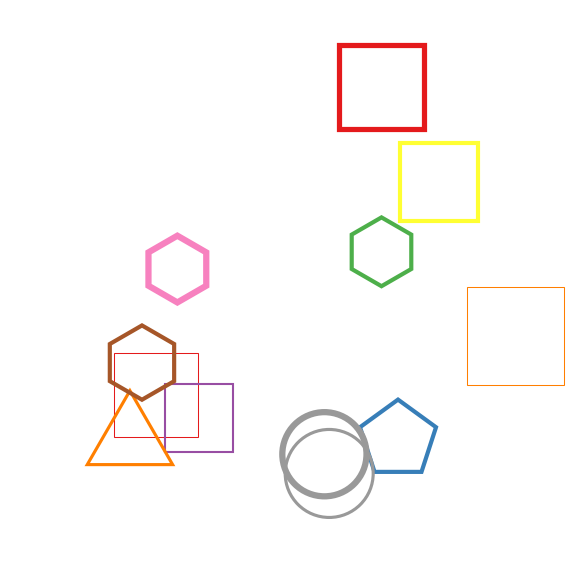[{"shape": "square", "thickness": 2.5, "radius": 0.37, "center": [0.66, 0.848]}, {"shape": "square", "thickness": 0.5, "radius": 0.37, "center": [0.27, 0.315]}, {"shape": "pentagon", "thickness": 2, "radius": 0.35, "center": [0.689, 0.238]}, {"shape": "hexagon", "thickness": 2, "radius": 0.3, "center": [0.661, 0.563]}, {"shape": "square", "thickness": 1, "radius": 0.29, "center": [0.345, 0.276]}, {"shape": "square", "thickness": 0.5, "radius": 0.42, "center": [0.892, 0.418]}, {"shape": "triangle", "thickness": 1.5, "radius": 0.43, "center": [0.225, 0.237]}, {"shape": "square", "thickness": 2, "radius": 0.34, "center": [0.76, 0.684]}, {"shape": "hexagon", "thickness": 2, "radius": 0.32, "center": [0.246, 0.371]}, {"shape": "hexagon", "thickness": 3, "radius": 0.29, "center": [0.307, 0.533]}, {"shape": "circle", "thickness": 1.5, "radius": 0.38, "center": [0.57, 0.179]}, {"shape": "circle", "thickness": 3, "radius": 0.36, "center": [0.562, 0.213]}]